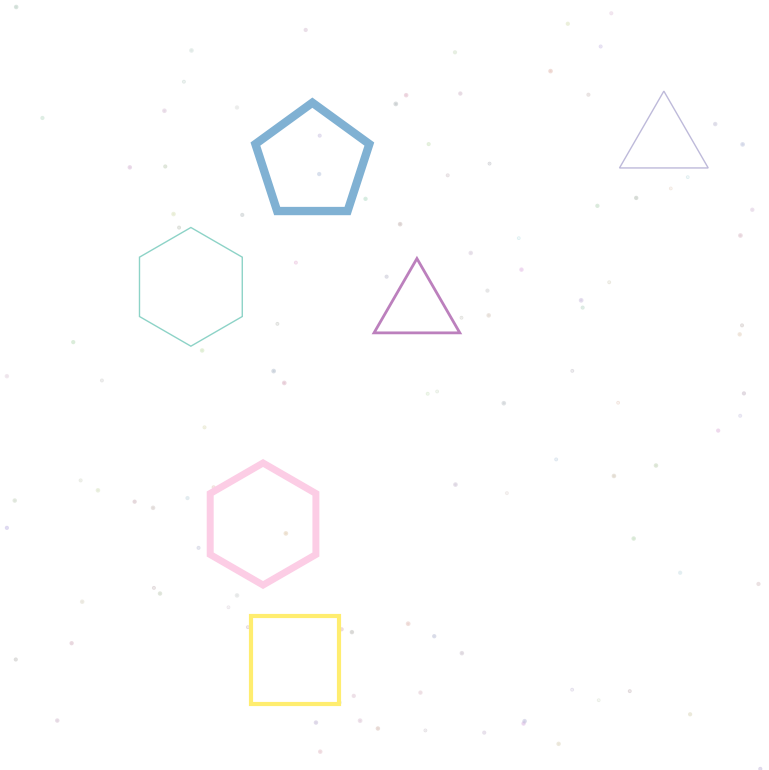[{"shape": "hexagon", "thickness": 0.5, "radius": 0.39, "center": [0.248, 0.627]}, {"shape": "triangle", "thickness": 0.5, "radius": 0.33, "center": [0.862, 0.815]}, {"shape": "pentagon", "thickness": 3, "radius": 0.39, "center": [0.406, 0.789]}, {"shape": "hexagon", "thickness": 2.5, "radius": 0.4, "center": [0.342, 0.319]}, {"shape": "triangle", "thickness": 1, "radius": 0.32, "center": [0.541, 0.6]}, {"shape": "square", "thickness": 1.5, "radius": 0.29, "center": [0.383, 0.143]}]